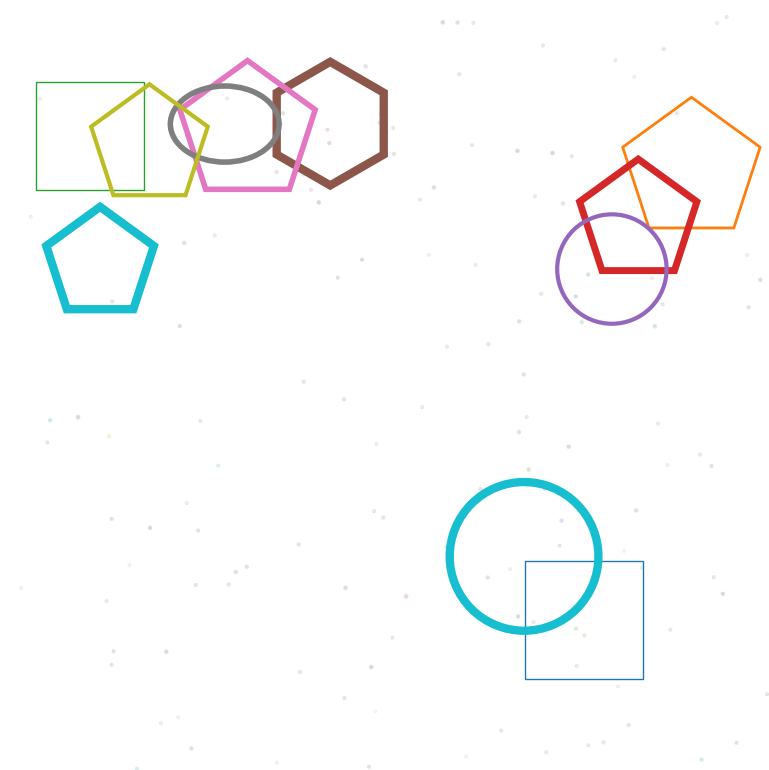[{"shape": "square", "thickness": 0.5, "radius": 0.38, "center": [0.759, 0.195]}, {"shape": "pentagon", "thickness": 1, "radius": 0.47, "center": [0.898, 0.78]}, {"shape": "square", "thickness": 0.5, "radius": 0.35, "center": [0.117, 0.823]}, {"shape": "pentagon", "thickness": 2.5, "radius": 0.4, "center": [0.829, 0.713]}, {"shape": "circle", "thickness": 1.5, "radius": 0.36, "center": [0.795, 0.651]}, {"shape": "hexagon", "thickness": 3, "radius": 0.4, "center": [0.429, 0.839]}, {"shape": "pentagon", "thickness": 2, "radius": 0.46, "center": [0.321, 0.829]}, {"shape": "oval", "thickness": 2, "radius": 0.35, "center": [0.292, 0.839]}, {"shape": "pentagon", "thickness": 1.5, "radius": 0.4, "center": [0.194, 0.811]}, {"shape": "circle", "thickness": 3, "radius": 0.48, "center": [0.681, 0.277]}, {"shape": "pentagon", "thickness": 3, "radius": 0.37, "center": [0.13, 0.658]}]